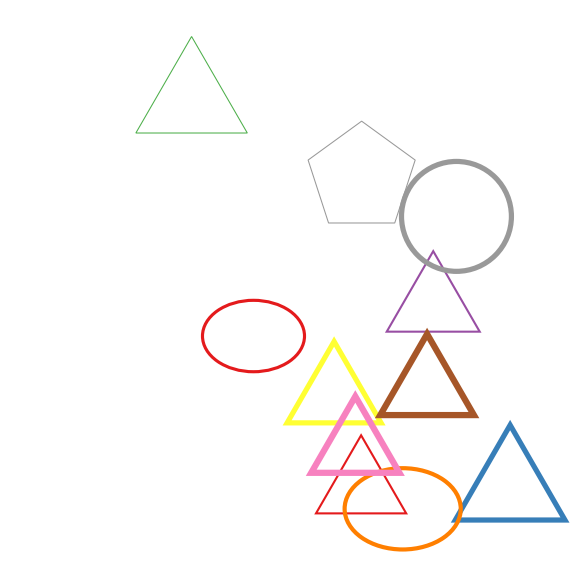[{"shape": "oval", "thickness": 1.5, "radius": 0.44, "center": [0.439, 0.417]}, {"shape": "triangle", "thickness": 1, "radius": 0.45, "center": [0.625, 0.155]}, {"shape": "triangle", "thickness": 2.5, "radius": 0.55, "center": [0.883, 0.153]}, {"shape": "triangle", "thickness": 0.5, "radius": 0.56, "center": [0.332, 0.825]}, {"shape": "triangle", "thickness": 1, "radius": 0.46, "center": [0.75, 0.471]}, {"shape": "oval", "thickness": 2, "radius": 0.5, "center": [0.697, 0.118]}, {"shape": "triangle", "thickness": 2.5, "radius": 0.47, "center": [0.579, 0.314]}, {"shape": "triangle", "thickness": 3, "radius": 0.47, "center": [0.74, 0.327]}, {"shape": "triangle", "thickness": 3, "radius": 0.44, "center": [0.615, 0.225]}, {"shape": "pentagon", "thickness": 0.5, "radius": 0.49, "center": [0.626, 0.692]}, {"shape": "circle", "thickness": 2.5, "radius": 0.48, "center": [0.79, 0.624]}]